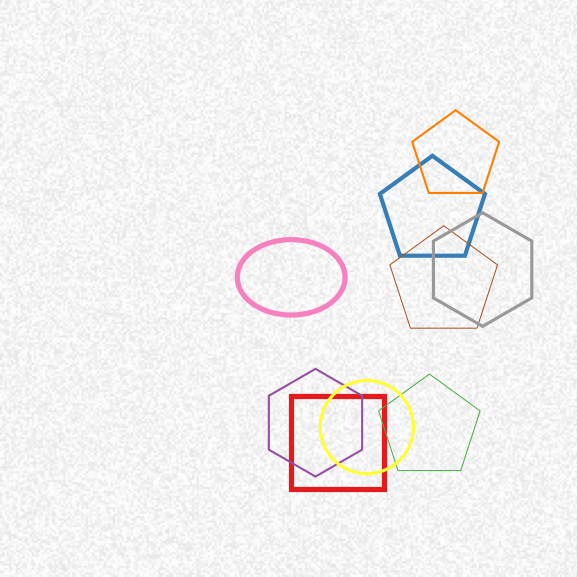[{"shape": "square", "thickness": 2.5, "radius": 0.4, "center": [0.585, 0.233]}, {"shape": "pentagon", "thickness": 2, "radius": 0.48, "center": [0.749, 0.634]}, {"shape": "pentagon", "thickness": 0.5, "radius": 0.46, "center": [0.743, 0.259]}, {"shape": "hexagon", "thickness": 1, "radius": 0.47, "center": [0.546, 0.267]}, {"shape": "pentagon", "thickness": 1, "radius": 0.4, "center": [0.789, 0.729]}, {"shape": "circle", "thickness": 1.5, "radius": 0.4, "center": [0.635, 0.26]}, {"shape": "pentagon", "thickness": 0.5, "radius": 0.49, "center": [0.768, 0.51]}, {"shape": "oval", "thickness": 2.5, "radius": 0.47, "center": [0.504, 0.519]}, {"shape": "hexagon", "thickness": 1.5, "radius": 0.49, "center": [0.836, 0.532]}]